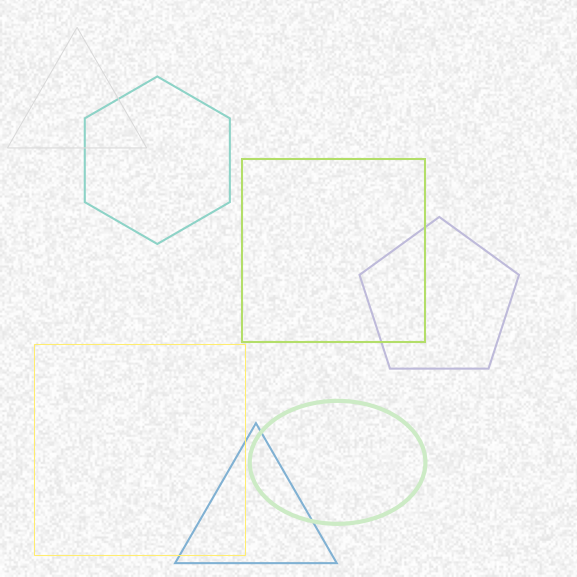[{"shape": "hexagon", "thickness": 1, "radius": 0.73, "center": [0.272, 0.722]}, {"shape": "pentagon", "thickness": 1, "radius": 0.73, "center": [0.761, 0.478]}, {"shape": "triangle", "thickness": 1, "radius": 0.81, "center": [0.443, 0.105]}, {"shape": "square", "thickness": 1, "radius": 0.79, "center": [0.578, 0.565]}, {"shape": "triangle", "thickness": 0.5, "radius": 0.7, "center": [0.133, 0.813]}, {"shape": "oval", "thickness": 2, "radius": 0.76, "center": [0.585, 0.199]}, {"shape": "square", "thickness": 0.5, "radius": 0.91, "center": [0.242, 0.221]}]